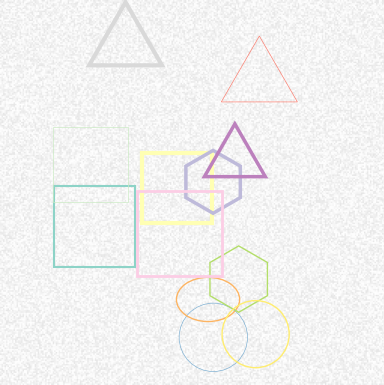[{"shape": "square", "thickness": 1.5, "radius": 0.53, "center": [0.246, 0.412]}, {"shape": "square", "thickness": 3, "radius": 0.45, "center": [0.459, 0.512]}, {"shape": "hexagon", "thickness": 2.5, "radius": 0.41, "center": [0.554, 0.528]}, {"shape": "triangle", "thickness": 0.5, "radius": 0.57, "center": [0.674, 0.792]}, {"shape": "circle", "thickness": 0.5, "radius": 0.44, "center": [0.554, 0.124]}, {"shape": "oval", "thickness": 1, "radius": 0.41, "center": [0.54, 0.222]}, {"shape": "hexagon", "thickness": 1, "radius": 0.43, "center": [0.62, 0.275]}, {"shape": "square", "thickness": 2, "radius": 0.55, "center": [0.466, 0.393]}, {"shape": "triangle", "thickness": 3, "radius": 0.55, "center": [0.326, 0.885]}, {"shape": "triangle", "thickness": 2.5, "radius": 0.46, "center": [0.61, 0.587]}, {"shape": "square", "thickness": 0.5, "radius": 0.49, "center": [0.235, 0.573]}, {"shape": "circle", "thickness": 1, "radius": 0.44, "center": [0.664, 0.132]}]